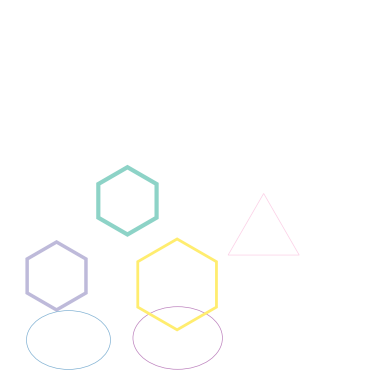[{"shape": "hexagon", "thickness": 3, "radius": 0.44, "center": [0.331, 0.478]}, {"shape": "hexagon", "thickness": 2.5, "radius": 0.44, "center": [0.147, 0.283]}, {"shape": "oval", "thickness": 0.5, "radius": 0.55, "center": [0.178, 0.117]}, {"shape": "triangle", "thickness": 0.5, "radius": 0.53, "center": [0.685, 0.391]}, {"shape": "oval", "thickness": 0.5, "radius": 0.58, "center": [0.462, 0.122]}, {"shape": "hexagon", "thickness": 2, "radius": 0.59, "center": [0.46, 0.261]}]